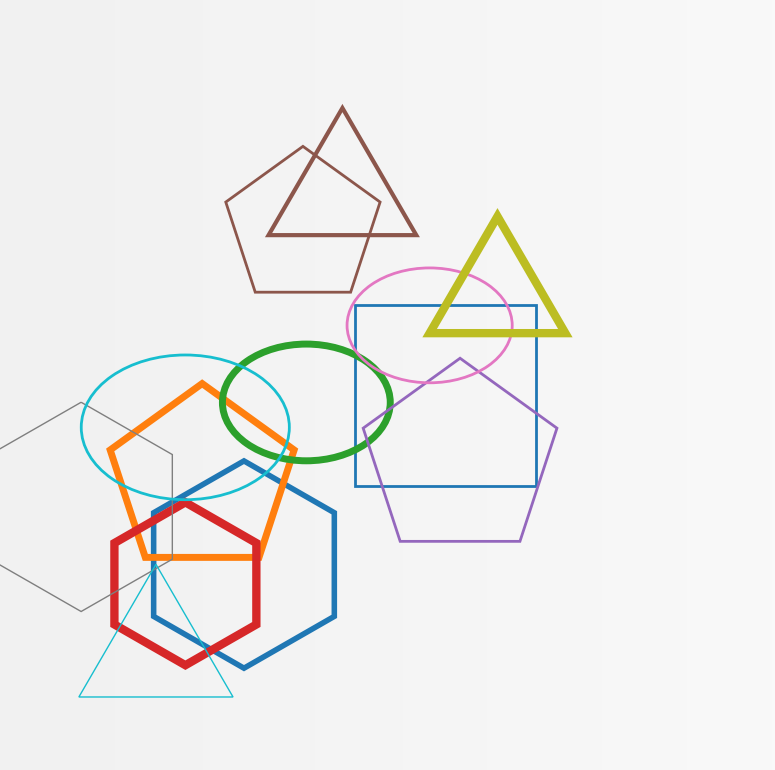[{"shape": "square", "thickness": 1, "radius": 0.59, "center": [0.575, 0.486]}, {"shape": "hexagon", "thickness": 2, "radius": 0.67, "center": [0.315, 0.267]}, {"shape": "pentagon", "thickness": 2.5, "radius": 0.62, "center": [0.261, 0.377]}, {"shape": "oval", "thickness": 2.5, "radius": 0.54, "center": [0.395, 0.477]}, {"shape": "hexagon", "thickness": 3, "radius": 0.53, "center": [0.239, 0.242]}, {"shape": "pentagon", "thickness": 1, "radius": 0.66, "center": [0.594, 0.403]}, {"shape": "pentagon", "thickness": 1, "radius": 0.52, "center": [0.391, 0.705]}, {"shape": "triangle", "thickness": 1.5, "radius": 0.55, "center": [0.442, 0.75]}, {"shape": "oval", "thickness": 1, "radius": 0.53, "center": [0.554, 0.577]}, {"shape": "hexagon", "thickness": 0.5, "radius": 0.68, "center": [0.105, 0.342]}, {"shape": "triangle", "thickness": 3, "radius": 0.51, "center": [0.642, 0.618]}, {"shape": "triangle", "thickness": 0.5, "radius": 0.57, "center": [0.201, 0.152]}, {"shape": "oval", "thickness": 1, "radius": 0.67, "center": [0.239, 0.445]}]